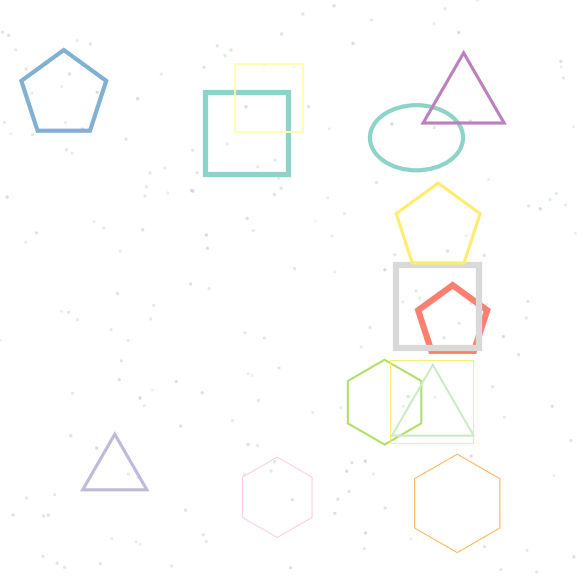[{"shape": "square", "thickness": 2.5, "radius": 0.36, "center": [0.427, 0.768]}, {"shape": "oval", "thickness": 2, "radius": 0.4, "center": [0.721, 0.761]}, {"shape": "square", "thickness": 1, "radius": 0.29, "center": [0.466, 0.829]}, {"shape": "triangle", "thickness": 1.5, "radius": 0.32, "center": [0.199, 0.183]}, {"shape": "pentagon", "thickness": 3, "radius": 0.31, "center": [0.784, 0.442]}, {"shape": "pentagon", "thickness": 2, "radius": 0.39, "center": [0.11, 0.835]}, {"shape": "hexagon", "thickness": 0.5, "radius": 0.43, "center": [0.792, 0.127]}, {"shape": "hexagon", "thickness": 1, "radius": 0.37, "center": [0.666, 0.303]}, {"shape": "hexagon", "thickness": 0.5, "radius": 0.35, "center": [0.48, 0.138]}, {"shape": "square", "thickness": 3, "radius": 0.36, "center": [0.758, 0.468]}, {"shape": "triangle", "thickness": 1.5, "radius": 0.4, "center": [0.803, 0.827]}, {"shape": "triangle", "thickness": 1, "radius": 0.41, "center": [0.749, 0.286]}, {"shape": "pentagon", "thickness": 1.5, "radius": 0.38, "center": [0.759, 0.606]}, {"shape": "square", "thickness": 0.5, "radius": 0.36, "center": [0.747, 0.304]}]